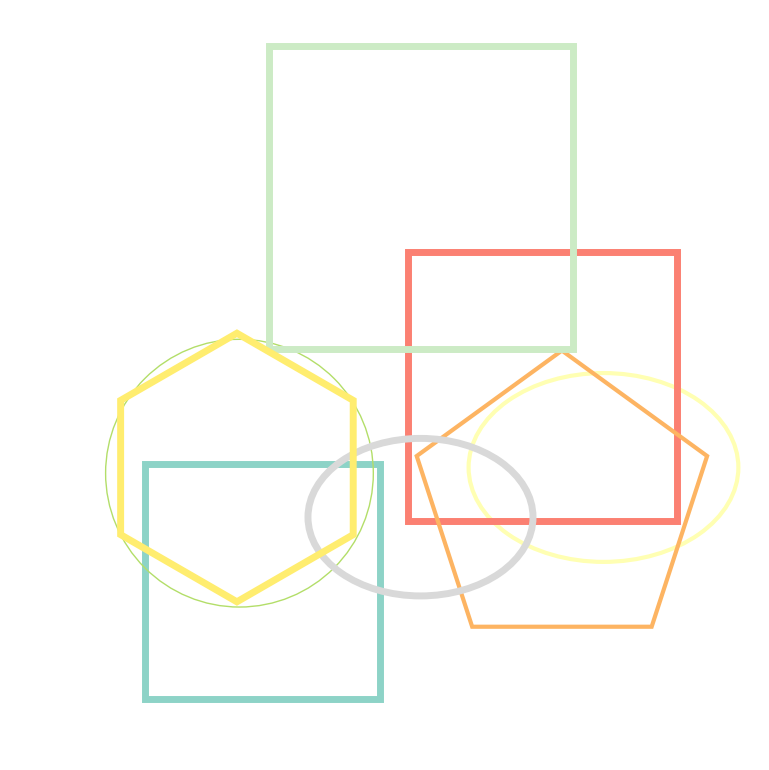[{"shape": "square", "thickness": 2.5, "radius": 0.76, "center": [0.341, 0.245]}, {"shape": "oval", "thickness": 1.5, "radius": 0.88, "center": [0.784, 0.393]}, {"shape": "square", "thickness": 2.5, "radius": 0.87, "center": [0.704, 0.498]}, {"shape": "pentagon", "thickness": 1.5, "radius": 0.99, "center": [0.73, 0.346]}, {"shape": "circle", "thickness": 0.5, "radius": 0.87, "center": [0.311, 0.385]}, {"shape": "oval", "thickness": 2.5, "radius": 0.73, "center": [0.546, 0.328]}, {"shape": "square", "thickness": 2.5, "radius": 0.99, "center": [0.547, 0.744]}, {"shape": "hexagon", "thickness": 2.5, "radius": 0.87, "center": [0.308, 0.393]}]